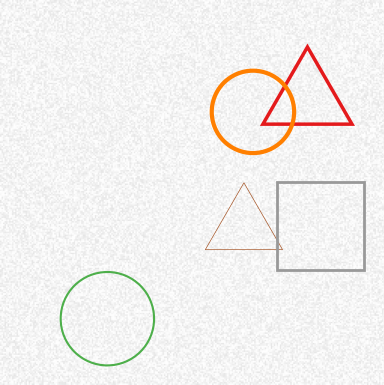[{"shape": "triangle", "thickness": 2.5, "radius": 0.67, "center": [0.799, 0.744]}, {"shape": "circle", "thickness": 1.5, "radius": 0.61, "center": [0.279, 0.172]}, {"shape": "circle", "thickness": 3, "radius": 0.53, "center": [0.657, 0.709]}, {"shape": "triangle", "thickness": 0.5, "radius": 0.58, "center": [0.634, 0.409]}, {"shape": "square", "thickness": 2, "radius": 0.57, "center": [0.833, 0.413]}]